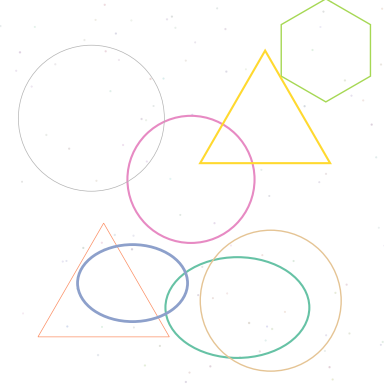[{"shape": "oval", "thickness": 1.5, "radius": 0.93, "center": [0.617, 0.201]}, {"shape": "triangle", "thickness": 0.5, "radius": 0.98, "center": [0.269, 0.224]}, {"shape": "oval", "thickness": 2, "radius": 0.71, "center": [0.344, 0.265]}, {"shape": "circle", "thickness": 1.5, "radius": 0.83, "center": [0.496, 0.534]}, {"shape": "hexagon", "thickness": 1, "radius": 0.67, "center": [0.846, 0.869]}, {"shape": "triangle", "thickness": 1.5, "radius": 0.97, "center": [0.689, 0.674]}, {"shape": "circle", "thickness": 1, "radius": 0.92, "center": [0.703, 0.219]}, {"shape": "circle", "thickness": 0.5, "radius": 0.95, "center": [0.237, 0.693]}]